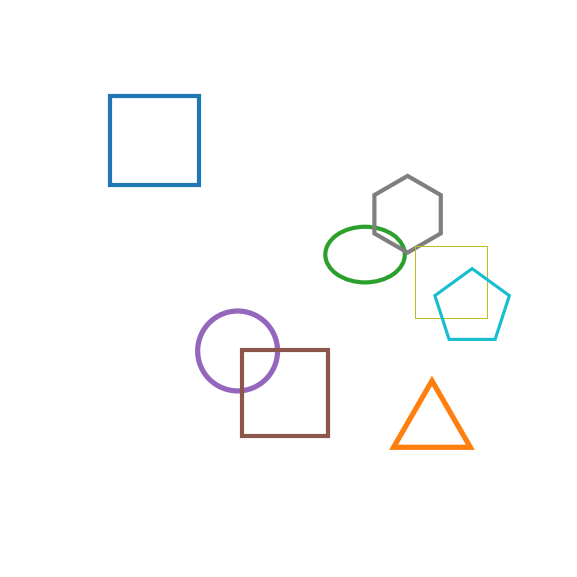[{"shape": "square", "thickness": 2, "radius": 0.39, "center": [0.268, 0.755]}, {"shape": "triangle", "thickness": 2.5, "radius": 0.38, "center": [0.748, 0.263]}, {"shape": "oval", "thickness": 2, "radius": 0.34, "center": [0.632, 0.558]}, {"shape": "circle", "thickness": 2.5, "radius": 0.35, "center": [0.411, 0.391]}, {"shape": "square", "thickness": 2, "radius": 0.37, "center": [0.494, 0.319]}, {"shape": "hexagon", "thickness": 2, "radius": 0.33, "center": [0.706, 0.628]}, {"shape": "square", "thickness": 0.5, "radius": 0.31, "center": [0.781, 0.51]}, {"shape": "pentagon", "thickness": 1.5, "radius": 0.34, "center": [0.818, 0.466]}]